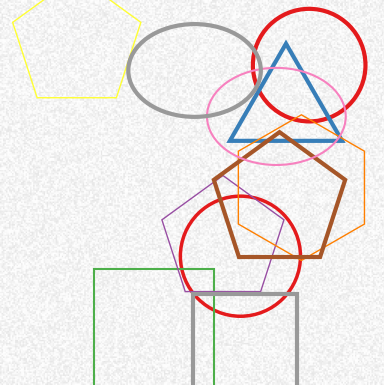[{"shape": "circle", "thickness": 3, "radius": 0.73, "center": [0.803, 0.831]}, {"shape": "circle", "thickness": 2.5, "radius": 0.78, "center": [0.625, 0.335]}, {"shape": "triangle", "thickness": 3, "radius": 0.84, "center": [0.743, 0.718]}, {"shape": "square", "thickness": 1.5, "radius": 0.78, "center": [0.4, 0.145]}, {"shape": "pentagon", "thickness": 1, "radius": 0.83, "center": [0.579, 0.378]}, {"shape": "hexagon", "thickness": 1, "radius": 0.95, "center": [0.783, 0.513]}, {"shape": "pentagon", "thickness": 1, "radius": 0.88, "center": [0.199, 0.888]}, {"shape": "pentagon", "thickness": 3, "radius": 0.9, "center": [0.726, 0.477]}, {"shape": "oval", "thickness": 1.5, "radius": 0.9, "center": [0.718, 0.698]}, {"shape": "square", "thickness": 3, "radius": 0.67, "center": [0.636, 0.101]}, {"shape": "oval", "thickness": 3, "radius": 0.86, "center": [0.505, 0.817]}]